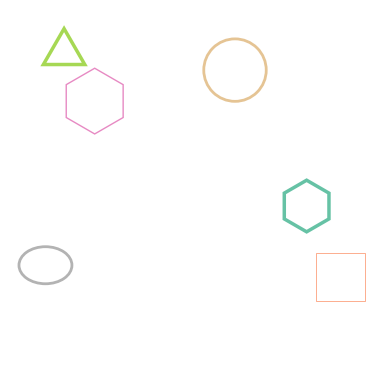[{"shape": "hexagon", "thickness": 2.5, "radius": 0.34, "center": [0.796, 0.465]}, {"shape": "square", "thickness": 0.5, "radius": 0.32, "center": [0.884, 0.28]}, {"shape": "hexagon", "thickness": 1, "radius": 0.43, "center": [0.246, 0.737]}, {"shape": "triangle", "thickness": 2.5, "radius": 0.31, "center": [0.166, 0.863]}, {"shape": "circle", "thickness": 2, "radius": 0.41, "center": [0.61, 0.818]}, {"shape": "oval", "thickness": 2, "radius": 0.34, "center": [0.118, 0.311]}]